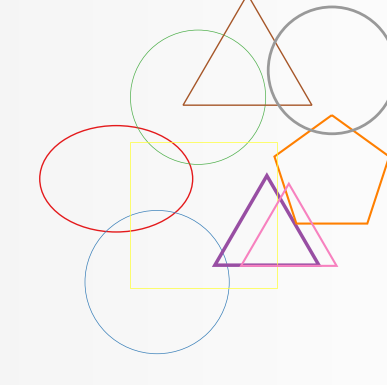[{"shape": "oval", "thickness": 1, "radius": 0.99, "center": [0.3, 0.536]}, {"shape": "circle", "thickness": 0.5, "radius": 0.93, "center": [0.405, 0.267]}, {"shape": "circle", "thickness": 0.5, "radius": 0.87, "center": [0.511, 0.747]}, {"shape": "triangle", "thickness": 2.5, "radius": 0.77, "center": [0.689, 0.389]}, {"shape": "pentagon", "thickness": 1.5, "radius": 0.78, "center": [0.856, 0.545]}, {"shape": "square", "thickness": 0.5, "radius": 0.95, "center": [0.525, 0.442]}, {"shape": "triangle", "thickness": 1, "radius": 0.96, "center": [0.639, 0.823]}, {"shape": "triangle", "thickness": 1.5, "radius": 0.71, "center": [0.745, 0.381]}, {"shape": "circle", "thickness": 2, "radius": 0.82, "center": [0.857, 0.817]}]